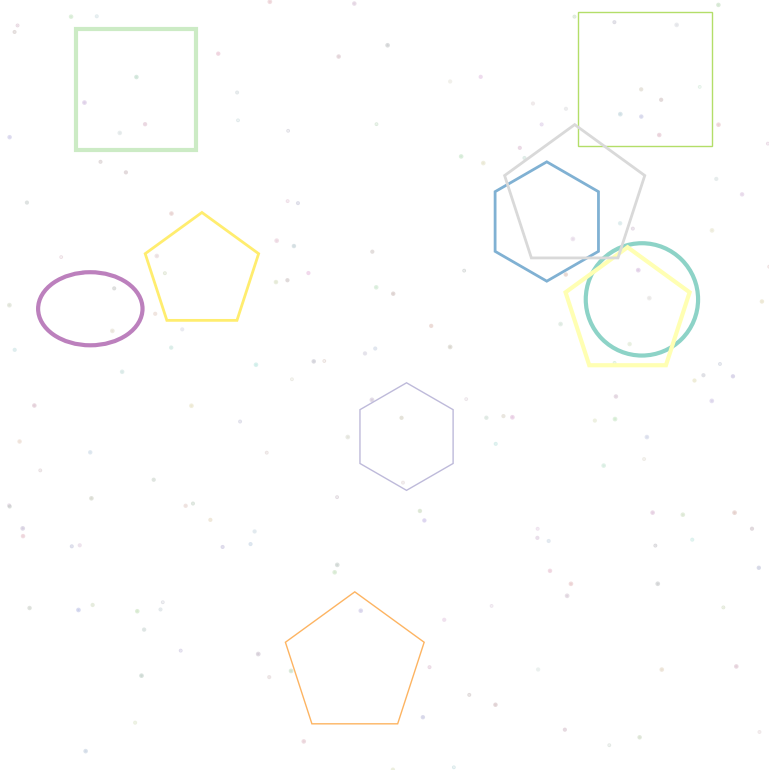[{"shape": "circle", "thickness": 1.5, "radius": 0.36, "center": [0.834, 0.611]}, {"shape": "pentagon", "thickness": 1.5, "radius": 0.42, "center": [0.815, 0.594]}, {"shape": "hexagon", "thickness": 0.5, "radius": 0.35, "center": [0.528, 0.433]}, {"shape": "hexagon", "thickness": 1, "radius": 0.39, "center": [0.71, 0.712]}, {"shape": "pentagon", "thickness": 0.5, "radius": 0.47, "center": [0.461, 0.137]}, {"shape": "square", "thickness": 0.5, "radius": 0.43, "center": [0.838, 0.897]}, {"shape": "pentagon", "thickness": 1, "radius": 0.48, "center": [0.746, 0.742]}, {"shape": "oval", "thickness": 1.5, "radius": 0.34, "center": [0.117, 0.599]}, {"shape": "square", "thickness": 1.5, "radius": 0.39, "center": [0.177, 0.884]}, {"shape": "pentagon", "thickness": 1, "radius": 0.39, "center": [0.262, 0.647]}]